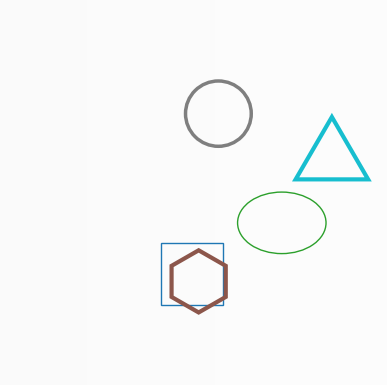[{"shape": "square", "thickness": 1, "radius": 0.4, "center": [0.494, 0.287]}, {"shape": "oval", "thickness": 1, "radius": 0.57, "center": [0.727, 0.421]}, {"shape": "hexagon", "thickness": 3, "radius": 0.4, "center": [0.513, 0.269]}, {"shape": "circle", "thickness": 2.5, "radius": 0.42, "center": [0.564, 0.705]}, {"shape": "triangle", "thickness": 3, "radius": 0.54, "center": [0.856, 0.588]}]